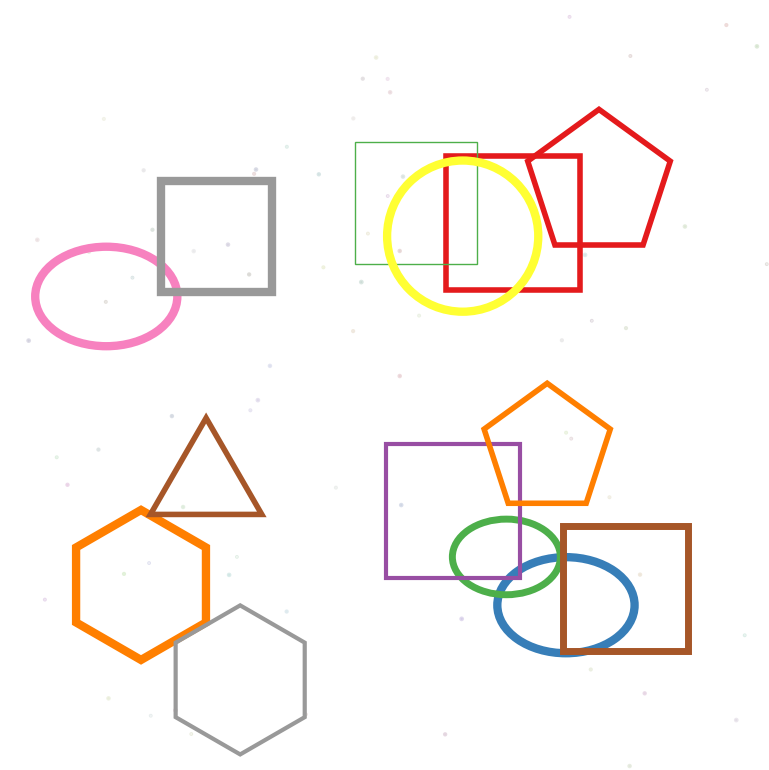[{"shape": "pentagon", "thickness": 2, "radius": 0.49, "center": [0.778, 0.761]}, {"shape": "square", "thickness": 2, "radius": 0.44, "center": [0.666, 0.71]}, {"shape": "oval", "thickness": 3, "radius": 0.45, "center": [0.735, 0.214]}, {"shape": "square", "thickness": 0.5, "radius": 0.4, "center": [0.541, 0.736]}, {"shape": "oval", "thickness": 2.5, "radius": 0.35, "center": [0.658, 0.277]}, {"shape": "square", "thickness": 1.5, "radius": 0.43, "center": [0.588, 0.336]}, {"shape": "hexagon", "thickness": 3, "radius": 0.49, "center": [0.183, 0.24]}, {"shape": "pentagon", "thickness": 2, "radius": 0.43, "center": [0.711, 0.416]}, {"shape": "circle", "thickness": 3, "radius": 0.49, "center": [0.601, 0.693]}, {"shape": "square", "thickness": 2.5, "radius": 0.41, "center": [0.812, 0.236]}, {"shape": "triangle", "thickness": 2, "radius": 0.42, "center": [0.268, 0.374]}, {"shape": "oval", "thickness": 3, "radius": 0.46, "center": [0.138, 0.615]}, {"shape": "hexagon", "thickness": 1.5, "radius": 0.48, "center": [0.312, 0.117]}, {"shape": "square", "thickness": 3, "radius": 0.36, "center": [0.282, 0.693]}]